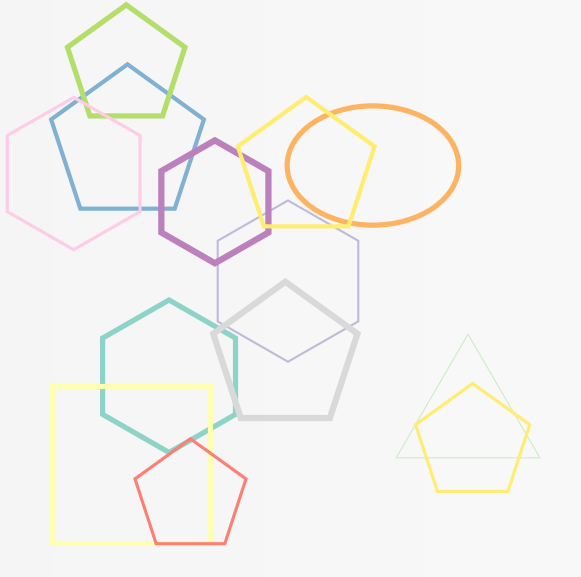[{"shape": "hexagon", "thickness": 2.5, "radius": 0.66, "center": [0.291, 0.348]}, {"shape": "square", "thickness": 2.5, "radius": 0.68, "center": [0.225, 0.195]}, {"shape": "hexagon", "thickness": 1, "radius": 0.7, "center": [0.495, 0.512]}, {"shape": "pentagon", "thickness": 1.5, "radius": 0.5, "center": [0.328, 0.139]}, {"shape": "pentagon", "thickness": 2, "radius": 0.69, "center": [0.219, 0.75]}, {"shape": "oval", "thickness": 2.5, "radius": 0.74, "center": [0.642, 0.713]}, {"shape": "pentagon", "thickness": 2.5, "radius": 0.53, "center": [0.217, 0.884]}, {"shape": "hexagon", "thickness": 1.5, "radius": 0.66, "center": [0.127, 0.699]}, {"shape": "pentagon", "thickness": 3, "radius": 0.65, "center": [0.491, 0.381]}, {"shape": "hexagon", "thickness": 3, "radius": 0.53, "center": [0.37, 0.65]}, {"shape": "triangle", "thickness": 0.5, "radius": 0.71, "center": [0.805, 0.278]}, {"shape": "pentagon", "thickness": 1.5, "radius": 0.52, "center": [0.813, 0.232]}, {"shape": "pentagon", "thickness": 2, "radius": 0.62, "center": [0.527, 0.707]}]